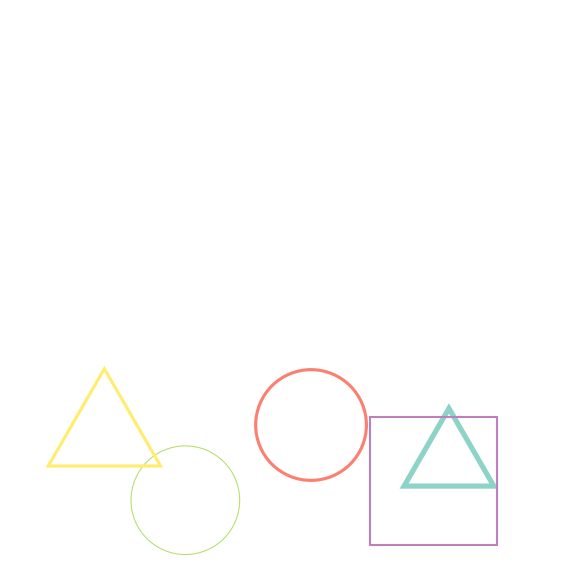[{"shape": "triangle", "thickness": 2.5, "radius": 0.45, "center": [0.777, 0.202]}, {"shape": "circle", "thickness": 1.5, "radius": 0.48, "center": [0.539, 0.263]}, {"shape": "circle", "thickness": 0.5, "radius": 0.47, "center": [0.321, 0.133]}, {"shape": "square", "thickness": 1, "radius": 0.55, "center": [0.75, 0.166]}, {"shape": "triangle", "thickness": 1.5, "radius": 0.56, "center": [0.181, 0.248]}]